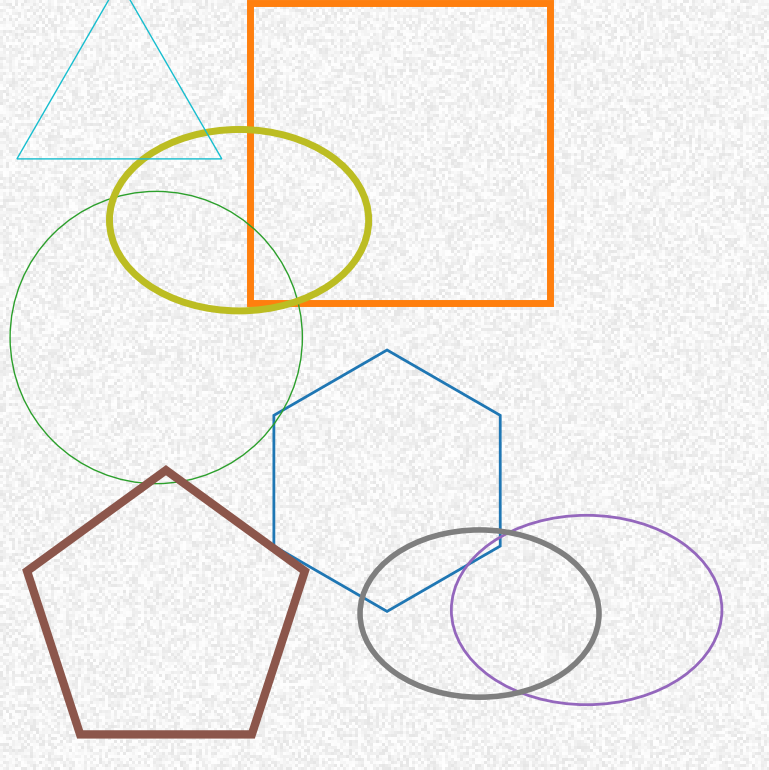[{"shape": "hexagon", "thickness": 1, "radius": 0.85, "center": [0.503, 0.376]}, {"shape": "square", "thickness": 2.5, "radius": 0.97, "center": [0.519, 0.801]}, {"shape": "circle", "thickness": 0.5, "radius": 0.95, "center": [0.203, 0.562]}, {"shape": "oval", "thickness": 1, "radius": 0.88, "center": [0.762, 0.208]}, {"shape": "pentagon", "thickness": 3, "radius": 0.95, "center": [0.216, 0.2]}, {"shape": "oval", "thickness": 2, "radius": 0.78, "center": [0.623, 0.203]}, {"shape": "oval", "thickness": 2.5, "radius": 0.84, "center": [0.31, 0.714]}, {"shape": "triangle", "thickness": 0.5, "radius": 0.77, "center": [0.155, 0.87]}]